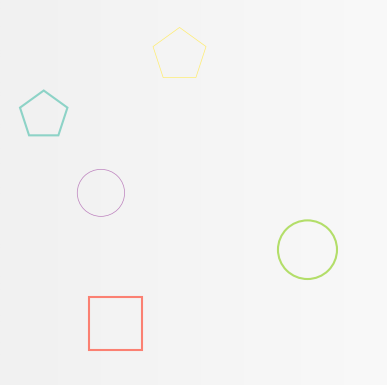[{"shape": "pentagon", "thickness": 1.5, "radius": 0.32, "center": [0.113, 0.701]}, {"shape": "square", "thickness": 1.5, "radius": 0.34, "center": [0.298, 0.159]}, {"shape": "circle", "thickness": 1.5, "radius": 0.38, "center": [0.794, 0.351]}, {"shape": "circle", "thickness": 0.5, "radius": 0.31, "center": [0.26, 0.499]}, {"shape": "pentagon", "thickness": 0.5, "radius": 0.36, "center": [0.463, 0.857]}]